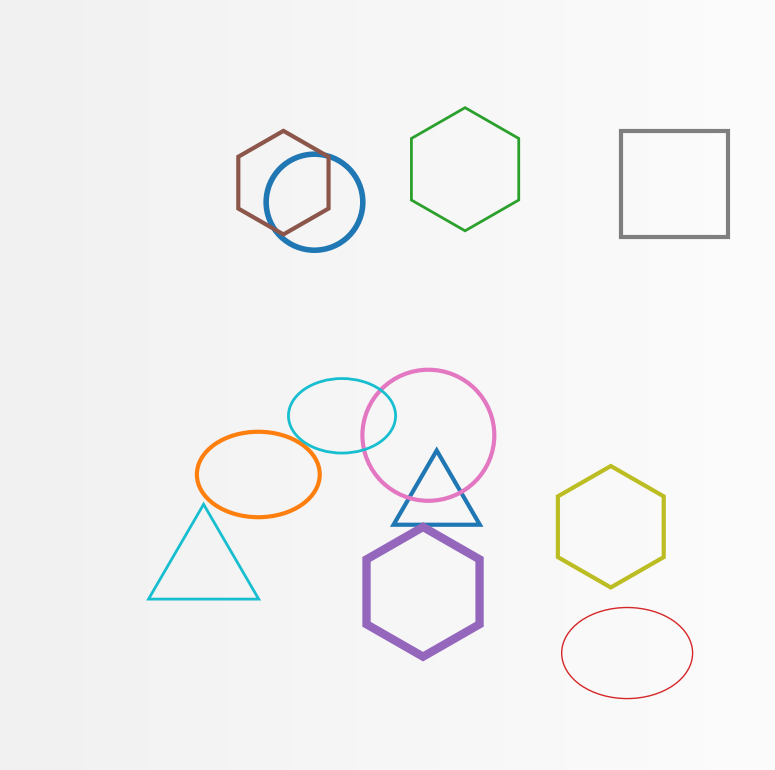[{"shape": "triangle", "thickness": 1.5, "radius": 0.32, "center": [0.563, 0.351]}, {"shape": "circle", "thickness": 2, "radius": 0.31, "center": [0.406, 0.737]}, {"shape": "oval", "thickness": 1.5, "radius": 0.4, "center": [0.333, 0.384]}, {"shape": "hexagon", "thickness": 1, "radius": 0.4, "center": [0.6, 0.78]}, {"shape": "oval", "thickness": 0.5, "radius": 0.42, "center": [0.809, 0.152]}, {"shape": "hexagon", "thickness": 3, "radius": 0.42, "center": [0.546, 0.231]}, {"shape": "hexagon", "thickness": 1.5, "radius": 0.34, "center": [0.366, 0.763]}, {"shape": "circle", "thickness": 1.5, "radius": 0.43, "center": [0.553, 0.435]}, {"shape": "square", "thickness": 1.5, "radius": 0.35, "center": [0.871, 0.761]}, {"shape": "hexagon", "thickness": 1.5, "radius": 0.39, "center": [0.788, 0.316]}, {"shape": "oval", "thickness": 1, "radius": 0.35, "center": [0.441, 0.46]}, {"shape": "triangle", "thickness": 1, "radius": 0.41, "center": [0.263, 0.263]}]